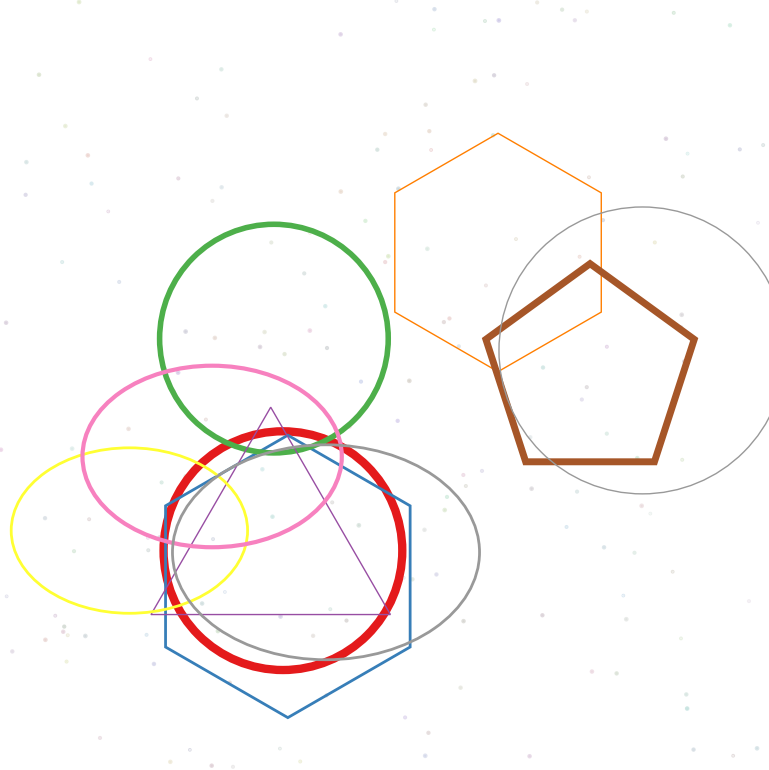[{"shape": "circle", "thickness": 3, "radius": 0.78, "center": [0.367, 0.285]}, {"shape": "hexagon", "thickness": 1, "radius": 0.92, "center": [0.374, 0.251]}, {"shape": "circle", "thickness": 2, "radius": 0.74, "center": [0.356, 0.56]}, {"shape": "triangle", "thickness": 0.5, "radius": 0.9, "center": [0.352, 0.292]}, {"shape": "hexagon", "thickness": 0.5, "radius": 0.77, "center": [0.647, 0.672]}, {"shape": "oval", "thickness": 1, "radius": 0.77, "center": [0.168, 0.311]}, {"shape": "pentagon", "thickness": 2.5, "radius": 0.71, "center": [0.766, 0.515]}, {"shape": "oval", "thickness": 1.5, "radius": 0.84, "center": [0.276, 0.407]}, {"shape": "oval", "thickness": 1, "radius": 1.0, "center": [0.423, 0.283]}, {"shape": "circle", "thickness": 0.5, "radius": 0.93, "center": [0.834, 0.545]}]